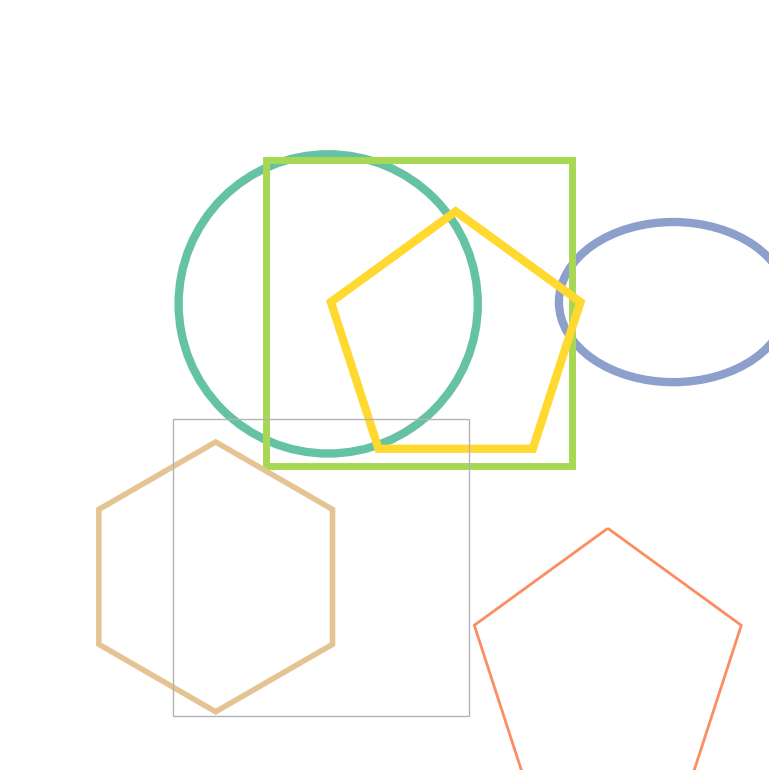[{"shape": "circle", "thickness": 3, "radius": 0.97, "center": [0.426, 0.605]}, {"shape": "pentagon", "thickness": 1, "radius": 0.91, "center": [0.789, 0.132]}, {"shape": "oval", "thickness": 3, "radius": 0.74, "center": [0.874, 0.608]}, {"shape": "square", "thickness": 2.5, "radius": 0.99, "center": [0.544, 0.594]}, {"shape": "pentagon", "thickness": 3, "radius": 0.85, "center": [0.592, 0.555]}, {"shape": "hexagon", "thickness": 2, "radius": 0.88, "center": [0.28, 0.251]}, {"shape": "square", "thickness": 0.5, "radius": 0.96, "center": [0.417, 0.263]}]